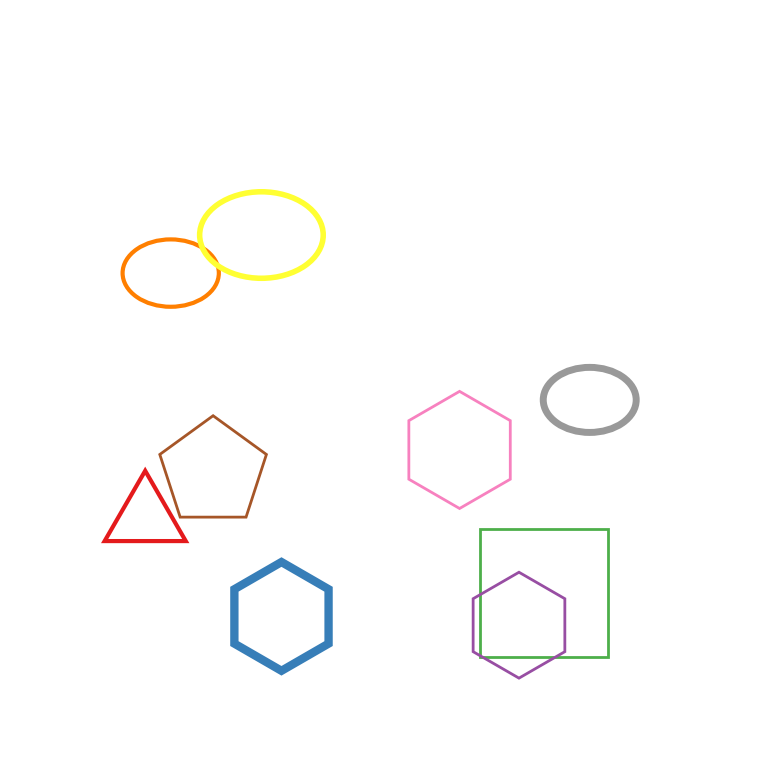[{"shape": "triangle", "thickness": 1.5, "radius": 0.3, "center": [0.189, 0.328]}, {"shape": "hexagon", "thickness": 3, "radius": 0.35, "center": [0.366, 0.199]}, {"shape": "square", "thickness": 1, "radius": 0.42, "center": [0.707, 0.23]}, {"shape": "hexagon", "thickness": 1, "radius": 0.34, "center": [0.674, 0.188]}, {"shape": "oval", "thickness": 1.5, "radius": 0.31, "center": [0.222, 0.645]}, {"shape": "oval", "thickness": 2, "radius": 0.4, "center": [0.34, 0.695]}, {"shape": "pentagon", "thickness": 1, "radius": 0.36, "center": [0.277, 0.387]}, {"shape": "hexagon", "thickness": 1, "radius": 0.38, "center": [0.597, 0.416]}, {"shape": "oval", "thickness": 2.5, "radius": 0.3, "center": [0.766, 0.481]}]